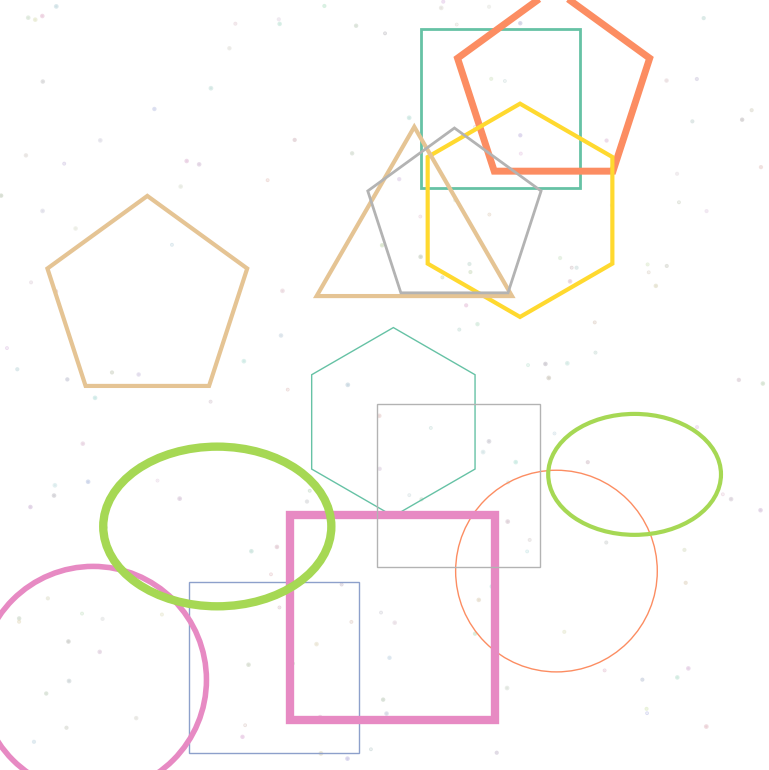[{"shape": "square", "thickness": 1, "radius": 0.52, "center": [0.65, 0.859]}, {"shape": "hexagon", "thickness": 0.5, "radius": 0.61, "center": [0.511, 0.452]}, {"shape": "circle", "thickness": 0.5, "radius": 0.65, "center": [0.723, 0.258]}, {"shape": "pentagon", "thickness": 2.5, "radius": 0.66, "center": [0.719, 0.884]}, {"shape": "square", "thickness": 0.5, "radius": 0.55, "center": [0.356, 0.133]}, {"shape": "square", "thickness": 3, "radius": 0.66, "center": [0.51, 0.198]}, {"shape": "circle", "thickness": 2, "radius": 0.74, "center": [0.121, 0.117]}, {"shape": "oval", "thickness": 3, "radius": 0.74, "center": [0.282, 0.316]}, {"shape": "oval", "thickness": 1.5, "radius": 0.56, "center": [0.824, 0.384]}, {"shape": "hexagon", "thickness": 1.5, "radius": 0.69, "center": [0.675, 0.727]}, {"shape": "pentagon", "thickness": 1.5, "radius": 0.68, "center": [0.191, 0.609]}, {"shape": "triangle", "thickness": 1.5, "radius": 0.73, "center": [0.538, 0.689]}, {"shape": "square", "thickness": 0.5, "radius": 0.53, "center": [0.596, 0.37]}, {"shape": "pentagon", "thickness": 1, "radius": 0.59, "center": [0.59, 0.715]}]